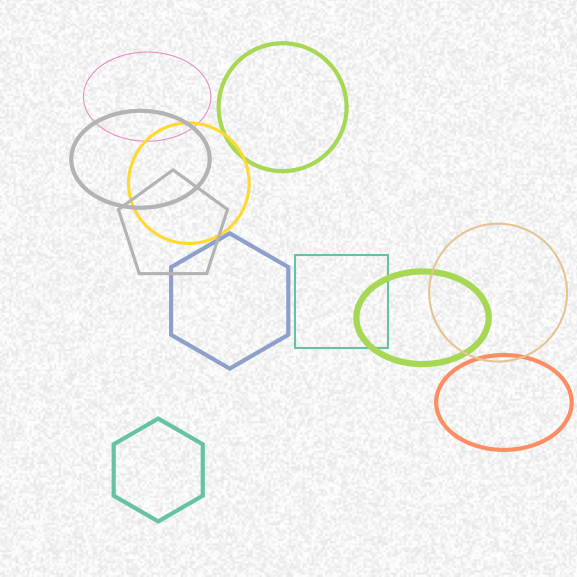[{"shape": "square", "thickness": 1, "radius": 0.4, "center": [0.591, 0.477]}, {"shape": "hexagon", "thickness": 2, "radius": 0.45, "center": [0.274, 0.185]}, {"shape": "oval", "thickness": 2, "radius": 0.59, "center": [0.873, 0.302]}, {"shape": "hexagon", "thickness": 2, "radius": 0.59, "center": [0.398, 0.478]}, {"shape": "oval", "thickness": 0.5, "radius": 0.55, "center": [0.255, 0.832]}, {"shape": "oval", "thickness": 3, "radius": 0.57, "center": [0.732, 0.449]}, {"shape": "circle", "thickness": 2, "radius": 0.55, "center": [0.489, 0.814]}, {"shape": "circle", "thickness": 1.5, "radius": 0.52, "center": [0.327, 0.682]}, {"shape": "circle", "thickness": 1, "radius": 0.6, "center": [0.863, 0.492]}, {"shape": "pentagon", "thickness": 1.5, "radius": 0.5, "center": [0.3, 0.606]}, {"shape": "oval", "thickness": 2, "radius": 0.6, "center": [0.243, 0.723]}]